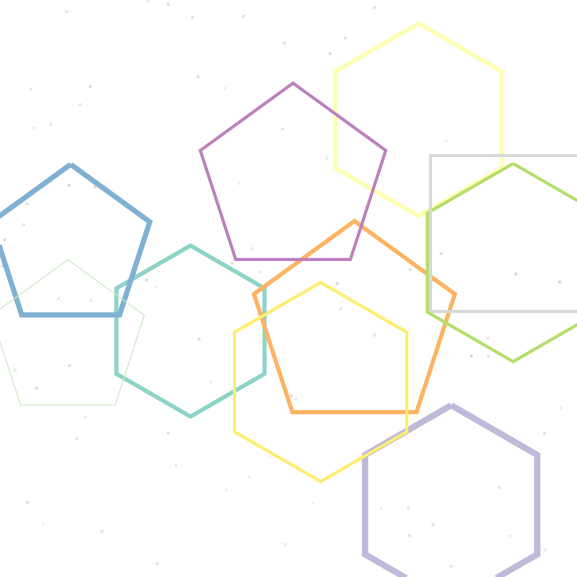[{"shape": "hexagon", "thickness": 2, "radius": 0.74, "center": [0.33, 0.426]}, {"shape": "hexagon", "thickness": 2, "radius": 0.83, "center": [0.725, 0.792]}, {"shape": "hexagon", "thickness": 3, "radius": 0.86, "center": [0.781, 0.125]}, {"shape": "pentagon", "thickness": 2.5, "radius": 0.72, "center": [0.122, 0.57]}, {"shape": "pentagon", "thickness": 2, "radius": 0.91, "center": [0.614, 0.433]}, {"shape": "hexagon", "thickness": 1.5, "radius": 0.86, "center": [0.889, 0.544]}, {"shape": "square", "thickness": 1.5, "radius": 0.67, "center": [0.879, 0.596]}, {"shape": "pentagon", "thickness": 1.5, "radius": 0.84, "center": [0.507, 0.686]}, {"shape": "pentagon", "thickness": 0.5, "radius": 0.7, "center": [0.118, 0.41]}, {"shape": "hexagon", "thickness": 1.5, "radius": 0.86, "center": [0.555, 0.338]}]